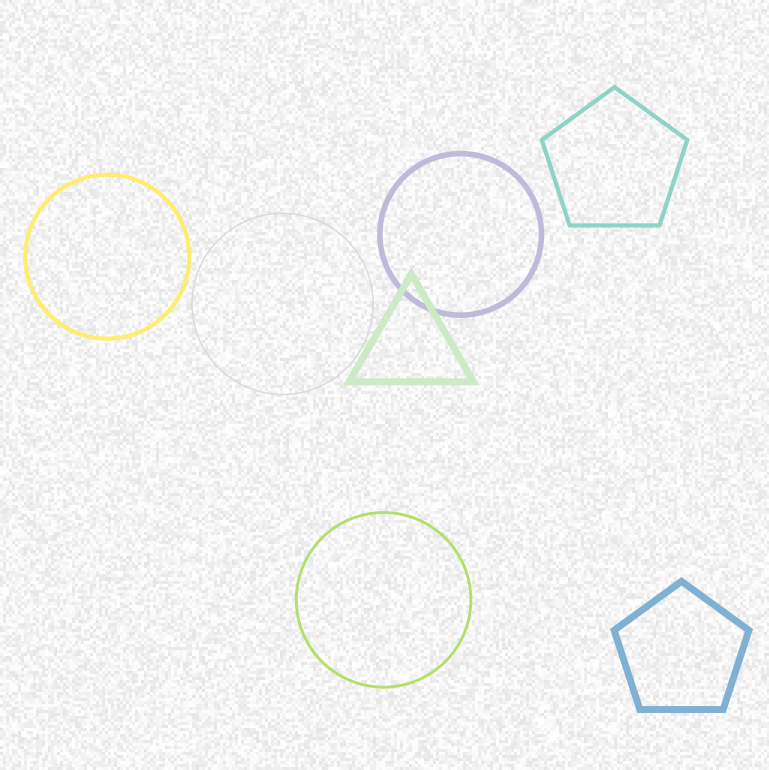[{"shape": "pentagon", "thickness": 1.5, "radius": 0.5, "center": [0.798, 0.788]}, {"shape": "circle", "thickness": 2, "radius": 0.52, "center": [0.598, 0.696]}, {"shape": "pentagon", "thickness": 2.5, "radius": 0.46, "center": [0.885, 0.153]}, {"shape": "circle", "thickness": 1, "radius": 0.57, "center": [0.498, 0.221]}, {"shape": "circle", "thickness": 0.5, "radius": 0.59, "center": [0.367, 0.605]}, {"shape": "triangle", "thickness": 2.5, "radius": 0.47, "center": [0.534, 0.551]}, {"shape": "circle", "thickness": 1.5, "radius": 0.53, "center": [0.139, 0.667]}]